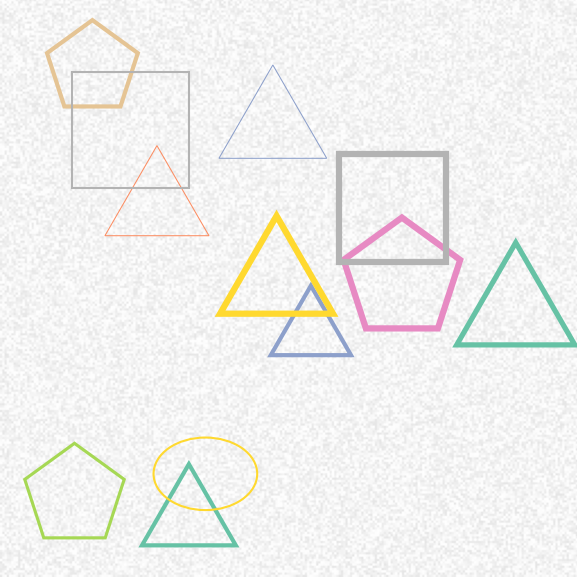[{"shape": "triangle", "thickness": 2.5, "radius": 0.59, "center": [0.893, 0.461]}, {"shape": "triangle", "thickness": 2, "radius": 0.47, "center": [0.327, 0.102]}, {"shape": "triangle", "thickness": 0.5, "radius": 0.52, "center": [0.272, 0.643]}, {"shape": "triangle", "thickness": 2, "radius": 0.4, "center": [0.538, 0.424]}, {"shape": "triangle", "thickness": 0.5, "radius": 0.54, "center": [0.472, 0.779]}, {"shape": "pentagon", "thickness": 3, "radius": 0.53, "center": [0.696, 0.516]}, {"shape": "pentagon", "thickness": 1.5, "radius": 0.45, "center": [0.129, 0.141]}, {"shape": "oval", "thickness": 1, "radius": 0.45, "center": [0.356, 0.179]}, {"shape": "triangle", "thickness": 3, "radius": 0.56, "center": [0.479, 0.512]}, {"shape": "pentagon", "thickness": 2, "radius": 0.41, "center": [0.16, 0.882]}, {"shape": "square", "thickness": 1, "radius": 0.5, "center": [0.226, 0.774]}, {"shape": "square", "thickness": 3, "radius": 0.47, "center": [0.68, 0.639]}]